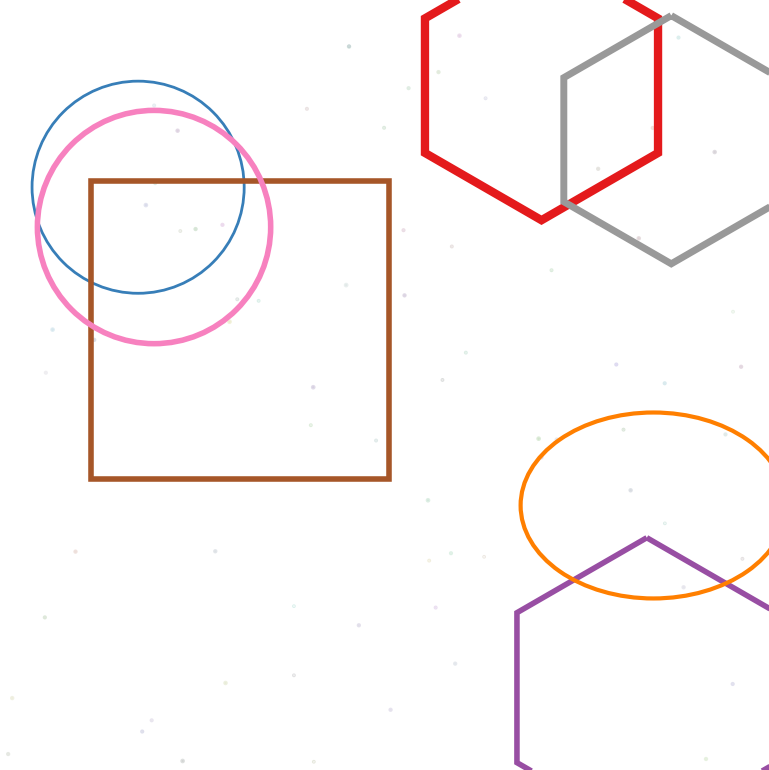[{"shape": "hexagon", "thickness": 3, "radius": 0.87, "center": [0.703, 0.889]}, {"shape": "circle", "thickness": 1, "radius": 0.69, "center": [0.179, 0.757]}, {"shape": "hexagon", "thickness": 2, "radius": 0.97, "center": [0.84, 0.107]}, {"shape": "oval", "thickness": 1.5, "radius": 0.86, "center": [0.849, 0.344]}, {"shape": "square", "thickness": 2, "radius": 0.97, "center": [0.312, 0.571]}, {"shape": "circle", "thickness": 2, "radius": 0.76, "center": [0.2, 0.705]}, {"shape": "hexagon", "thickness": 2.5, "radius": 0.81, "center": [0.872, 0.819]}]